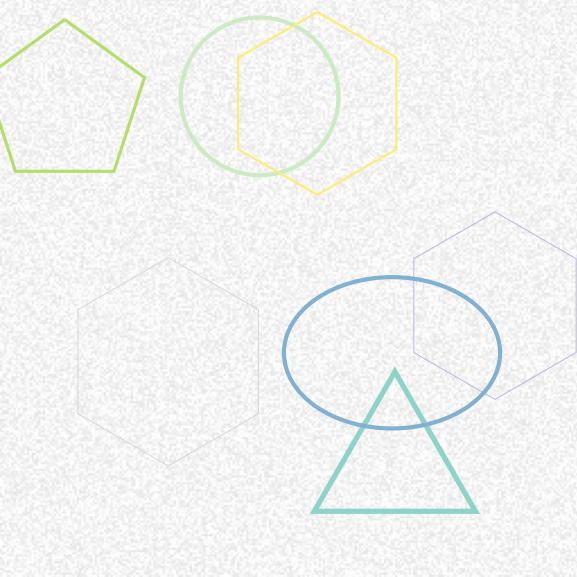[{"shape": "triangle", "thickness": 2.5, "radius": 0.81, "center": [0.684, 0.194]}, {"shape": "hexagon", "thickness": 0.5, "radius": 0.81, "center": [0.857, 0.47]}, {"shape": "oval", "thickness": 2, "radius": 0.94, "center": [0.679, 0.388]}, {"shape": "pentagon", "thickness": 1.5, "radius": 0.73, "center": [0.112, 0.82]}, {"shape": "hexagon", "thickness": 0.5, "radius": 0.9, "center": [0.291, 0.373]}, {"shape": "circle", "thickness": 2, "radius": 0.68, "center": [0.449, 0.832]}, {"shape": "hexagon", "thickness": 1, "radius": 0.79, "center": [0.549, 0.82]}]